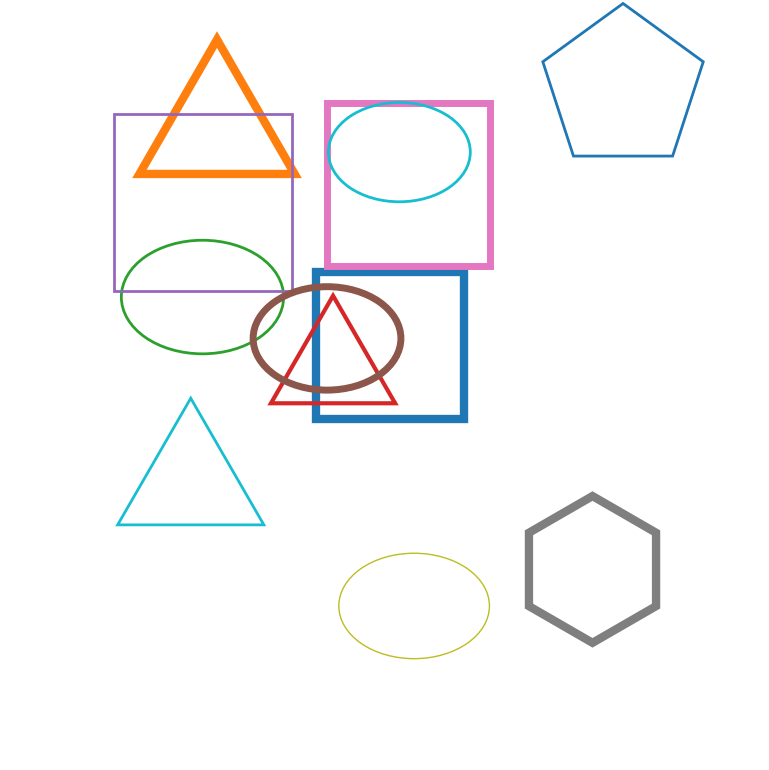[{"shape": "pentagon", "thickness": 1, "radius": 0.55, "center": [0.809, 0.886]}, {"shape": "square", "thickness": 3, "radius": 0.48, "center": [0.506, 0.551]}, {"shape": "triangle", "thickness": 3, "radius": 0.58, "center": [0.282, 0.832]}, {"shape": "oval", "thickness": 1, "radius": 0.53, "center": [0.263, 0.614]}, {"shape": "triangle", "thickness": 1.5, "radius": 0.47, "center": [0.433, 0.523]}, {"shape": "square", "thickness": 1, "radius": 0.58, "center": [0.264, 0.737]}, {"shape": "oval", "thickness": 2.5, "radius": 0.48, "center": [0.425, 0.561]}, {"shape": "square", "thickness": 2.5, "radius": 0.53, "center": [0.531, 0.761]}, {"shape": "hexagon", "thickness": 3, "radius": 0.48, "center": [0.769, 0.26]}, {"shape": "oval", "thickness": 0.5, "radius": 0.49, "center": [0.538, 0.213]}, {"shape": "triangle", "thickness": 1, "radius": 0.55, "center": [0.248, 0.373]}, {"shape": "oval", "thickness": 1, "radius": 0.46, "center": [0.519, 0.802]}]